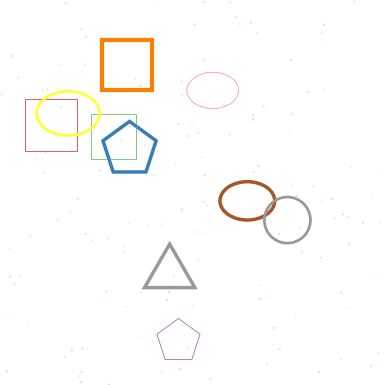[{"shape": "square", "thickness": 0.5, "radius": 0.34, "center": [0.132, 0.676]}, {"shape": "pentagon", "thickness": 2.5, "radius": 0.36, "center": [0.337, 0.612]}, {"shape": "square", "thickness": 0.5, "radius": 0.29, "center": [0.295, 0.646]}, {"shape": "pentagon", "thickness": 0.5, "radius": 0.29, "center": [0.464, 0.114]}, {"shape": "square", "thickness": 3, "radius": 0.32, "center": [0.33, 0.83]}, {"shape": "oval", "thickness": 2, "radius": 0.41, "center": [0.177, 0.705]}, {"shape": "oval", "thickness": 2.5, "radius": 0.36, "center": [0.642, 0.478]}, {"shape": "oval", "thickness": 0.5, "radius": 0.34, "center": [0.553, 0.765]}, {"shape": "circle", "thickness": 2, "radius": 0.3, "center": [0.746, 0.428]}, {"shape": "triangle", "thickness": 2.5, "radius": 0.38, "center": [0.441, 0.291]}]